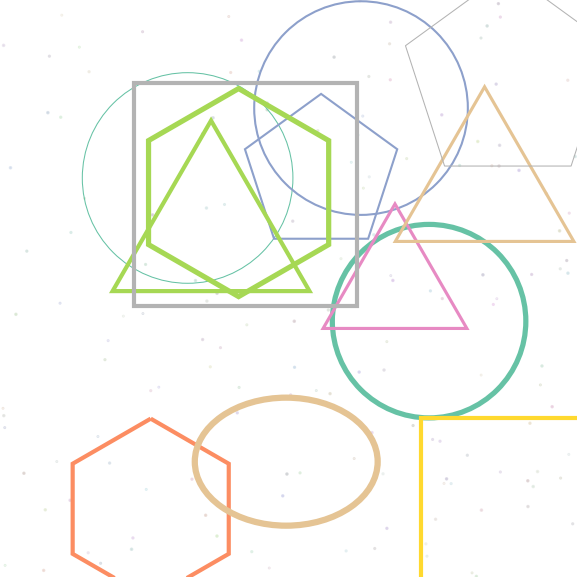[{"shape": "circle", "thickness": 2.5, "radius": 0.84, "center": [0.743, 0.443]}, {"shape": "circle", "thickness": 0.5, "radius": 0.91, "center": [0.325, 0.691]}, {"shape": "hexagon", "thickness": 2, "radius": 0.78, "center": [0.261, 0.118]}, {"shape": "pentagon", "thickness": 1, "radius": 0.69, "center": [0.556, 0.698]}, {"shape": "circle", "thickness": 1, "radius": 0.92, "center": [0.625, 0.812]}, {"shape": "triangle", "thickness": 1.5, "radius": 0.72, "center": [0.684, 0.502]}, {"shape": "triangle", "thickness": 2, "radius": 0.98, "center": [0.365, 0.593]}, {"shape": "hexagon", "thickness": 2.5, "radius": 0.9, "center": [0.413, 0.666]}, {"shape": "square", "thickness": 2, "radius": 0.71, "center": [0.872, 0.134]}, {"shape": "oval", "thickness": 3, "radius": 0.79, "center": [0.496, 0.2]}, {"shape": "triangle", "thickness": 1.5, "radius": 0.89, "center": [0.839, 0.67]}, {"shape": "square", "thickness": 2, "radius": 0.96, "center": [0.425, 0.662]}, {"shape": "pentagon", "thickness": 0.5, "radius": 0.93, "center": [0.879, 0.862]}]